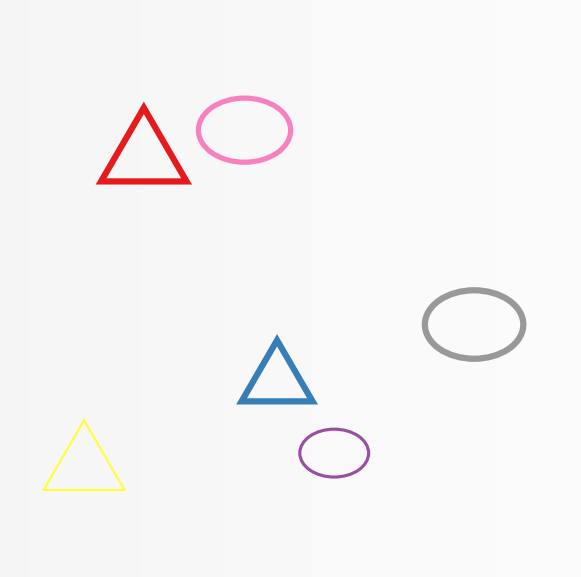[{"shape": "triangle", "thickness": 3, "radius": 0.42, "center": [0.247, 0.727]}, {"shape": "triangle", "thickness": 3, "radius": 0.35, "center": [0.477, 0.339]}, {"shape": "oval", "thickness": 1.5, "radius": 0.3, "center": [0.575, 0.215]}, {"shape": "triangle", "thickness": 1, "radius": 0.4, "center": [0.145, 0.191]}, {"shape": "oval", "thickness": 2.5, "radius": 0.4, "center": [0.421, 0.774]}, {"shape": "oval", "thickness": 3, "radius": 0.42, "center": [0.816, 0.437]}]